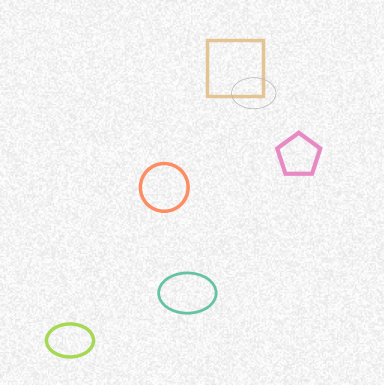[{"shape": "oval", "thickness": 2, "radius": 0.37, "center": [0.487, 0.239]}, {"shape": "circle", "thickness": 2.5, "radius": 0.31, "center": [0.427, 0.513]}, {"shape": "pentagon", "thickness": 3, "radius": 0.29, "center": [0.776, 0.596]}, {"shape": "oval", "thickness": 2.5, "radius": 0.31, "center": [0.182, 0.116]}, {"shape": "square", "thickness": 2.5, "radius": 0.37, "center": [0.611, 0.824]}, {"shape": "oval", "thickness": 0.5, "radius": 0.29, "center": [0.659, 0.758]}]